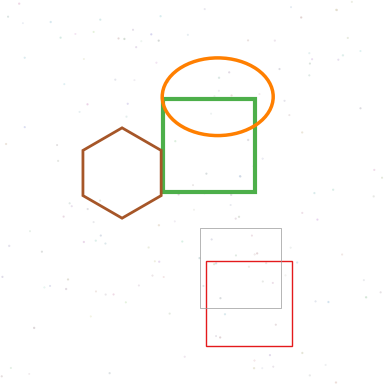[{"shape": "square", "thickness": 1, "radius": 0.55, "center": [0.647, 0.212]}, {"shape": "square", "thickness": 3, "radius": 0.6, "center": [0.542, 0.622]}, {"shape": "oval", "thickness": 2.5, "radius": 0.72, "center": [0.566, 0.749]}, {"shape": "hexagon", "thickness": 2, "radius": 0.59, "center": [0.317, 0.551]}, {"shape": "square", "thickness": 0.5, "radius": 0.52, "center": [0.625, 0.304]}]